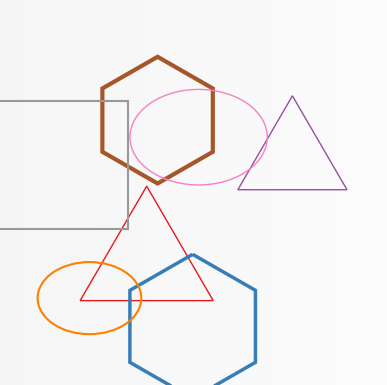[{"shape": "triangle", "thickness": 1, "radius": 0.99, "center": [0.379, 0.318]}, {"shape": "hexagon", "thickness": 2.5, "radius": 0.94, "center": [0.497, 0.152]}, {"shape": "triangle", "thickness": 1, "radius": 0.81, "center": [0.755, 0.588]}, {"shape": "oval", "thickness": 1.5, "radius": 0.67, "center": [0.231, 0.226]}, {"shape": "hexagon", "thickness": 3, "radius": 0.82, "center": [0.407, 0.688]}, {"shape": "oval", "thickness": 1, "radius": 0.89, "center": [0.513, 0.644]}, {"shape": "square", "thickness": 1.5, "radius": 0.83, "center": [0.163, 0.571]}]